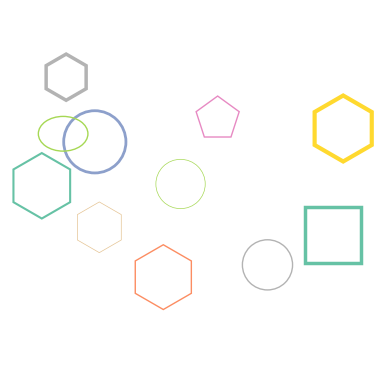[{"shape": "hexagon", "thickness": 1.5, "radius": 0.43, "center": [0.109, 0.517]}, {"shape": "square", "thickness": 2.5, "radius": 0.36, "center": [0.866, 0.39]}, {"shape": "hexagon", "thickness": 1, "radius": 0.42, "center": [0.424, 0.28]}, {"shape": "circle", "thickness": 2, "radius": 0.4, "center": [0.246, 0.632]}, {"shape": "pentagon", "thickness": 1, "radius": 0.29, "center": [0.565, 0.692]}, {"shape": "circle", "thickness": 0.5, "radius": 0.32, "center": [0.469, 0.522]}, {"shape": "oval", "thickness": 1, "radius": 0.32, "center": [0.164, 0.653]}, {"shape": "hexagon", "thickness": 3, "radius": 0.43, "center": [0.891, 0.666]}, {"shape": "hexagon", "thickness": 0.5, "radius": 0.33, "center": [0.258, 0.41]}, {"shape": "circle", "thickness": 1, "radius": 0.33, "center": [0.695, 0.312]}, {"shape": "hexagon", "thickness": 2.5, "radius": 0.3, "center": [0.172, 0.8]}]